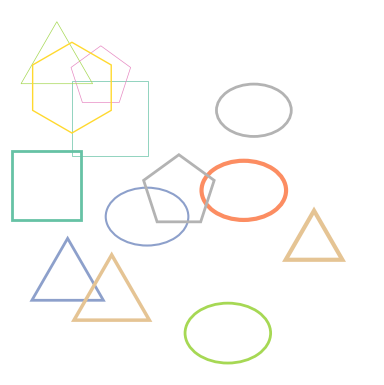[{"shape": "square", "thickness": 2, "radius": 0.45, "center": [0.122, 0.518]}, {"shape": "square", "thickness": 0.5, "radius": 0.49, "center": [0.286, 0.693]}, {"shape": "oval", "thickness": 3, "radius": 0.55, "center": [0.633, 0.506]}, {"shape": "oval", "thickness": 1.5, "radius": 0.54, "center": [0.382, 0.437]}, {"shape": "triangle", "thickness": 2, "radius": 0.54, "center": [0.176, 0.274]}, {"shape": "pentagon", "thickness": 0.5, "radius": 0.41, "center": [0.262, 0.8]}, {"shape": "oval", "thickness": 2, "radius": 0.56, "center": [0.592, 0.135]}, {"shape": "triangle", "thickness": 0.5, "radius": 0.54, "center": [0.148, 0.836]}, {"shape": "hexagon", "thickness": 1, "radius": 0.59, "center": [0.187, 0.772]}, {"shape": "triangle", "thickness": 3, "radius": 0.43, "center": [0.816, 0.368]}, {"shape": "triangle", "thickness": 2.5, "radius": 0.56, "center": [0.29, 0.225]}, {"shape": "oval", "thickness": 2, "radius": 0.49, "center": [0.659, 0.714]}, {"shape": "pentagon", "thickness": 2, "radius": 0.48, "center": [0.465, 0.502]}]